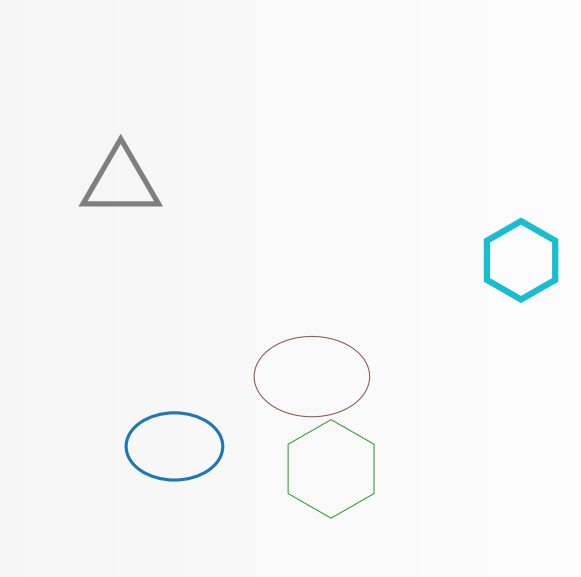[{"shape": "oval", "thickness": 1.5, "radius": 0.42, "center": [0.3, 0.226]}, {"shape": "hexagon", "thickness": 0.5, "radius": 0.43, "center": [0.57, 0.187]}, {"shape": "oval", "thickness": 0.5, "radius": 0.5, "center": [0.537, 0.347]}, {"shape": "triangle", "thickness": 2.5, "radius": 0.38, "center": [0.208, 0.684]}, {"shape": "hexagon", "thickness": 3, "radius": 0.34, "center": [0.896, 0.548]}]